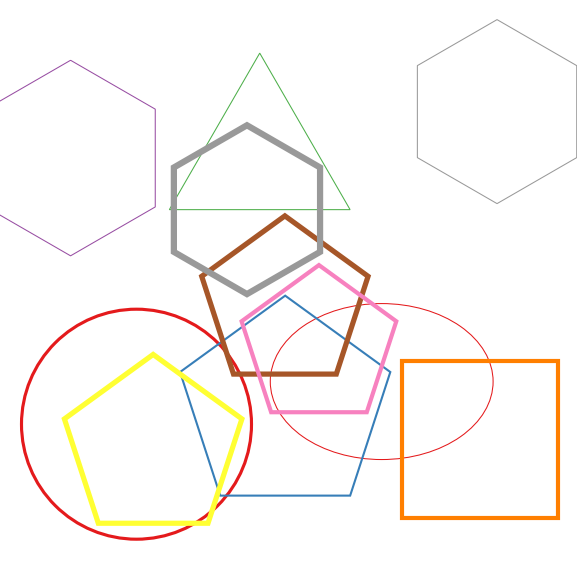[{"shape": "oval", "thickness": 0.5, "radius": 0.96, "center": [0.661, 0.338]}, {"shape": "circle", "thickness": 1.5, "radius": 1.0, "center": [0.236, 0.265]}, {"shape": "pentagon", "thickness": 1, "radius": 0.96, "center": [0.494, 0.296]}, {"shape": "triangle", "thickness": 0.5, "radius": 0.9, "center": [0.45, 0.726]}, {"shape": "hexagon", "thickness": 0.5, "radius": 0.85, "center": [0.122, 0.725]}, {"shape": "square", "thickness": 2, "radius": 0.68, "center": [0.832, 0.238]}, {"shape": "pentagon", "thickness": 2.5, "radius": 0.81, "center": [0.265, 0.224]}, {"shape": "pentagon", "thickness": 2.5, "radius": 0.76, "center": [0.493, 0.474]}, {"shape": "pentagon", "thickness": 2, "radius": 0.7, "center": [0.552, 0.399]}, {"shape": "hexagon", "thickness": 0.5, "radius": 0.8, "center": [0.861, 0.806]}, {"shape": "hexagon", "thickness": 3, "radius": 0.73, "center": [0.428, 0.636]}]